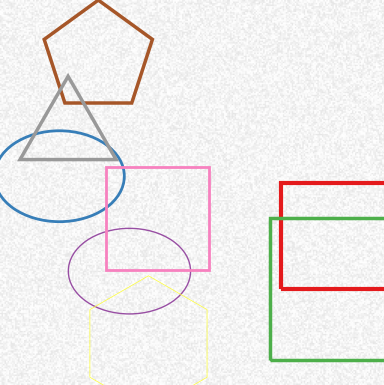[{"shape": "square", "thickness": 3, "radius": 0.69, "center": [0.867, 0.387]}, {"shape": "oval", "thickness": 2, "radius": 0.84, "center": [0.154, 0.542]}, {"shape": "square", "thickness": 2.5, "radius": 0.92, "center": [0.887, 0.25]}, {"shape": "oval", "thickness": 1, "radius": 0.79, "center": [0.336, 0.296]}, {"shape": "hexagon", "thickness": 0.5, "radius": 0.88, "center": [0.386, 0.108]}, {"shape": "pentagon", "thickness": 2.5, "radius": 0.74, "center": [0.255, 0.852]}, {"shape": "square", "thickness": 2, "radius": 0.67, "center": [0.409, 0.433]}, {"shape": "triangle", "thickness": 2.5, "radius": 0.72, "center": [0.177, 0.658]}]